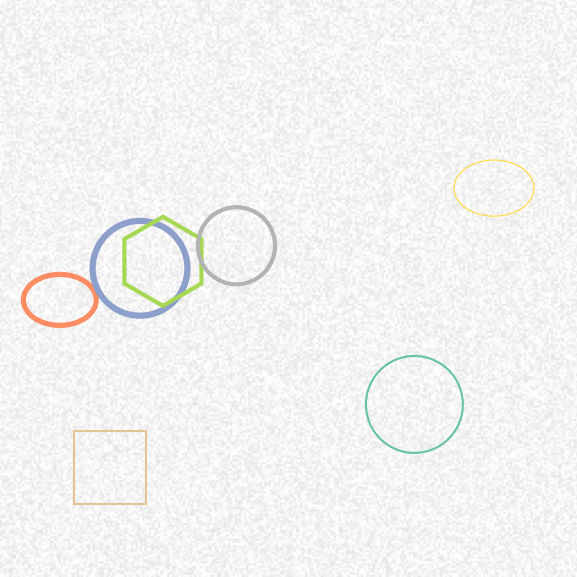[{"shape": "circle", "thickness": 1, "radius": 0.42, "center": [0.718, 0.299]}, {"shape": "oval", "thickness": 2.5, "radius": 0.32, "center": [0.104, 0.48]}, {"shape": "circle", "thickness": 3, "radius": 0.41, "center": [0.242, 0.535]}, {"shape": "hexagon", "thickness": 2, "radius": 0.39, "center": [0.282, 0.547]}, {"shape": "oval", "thickness": 0.5, "radius": 0.35, "center": [0.855, 0.673]}, {"shape": "square", "thickness": 1, "radius": 0.31, "center": [0.19, 0.19]}, {"shape": "circle", "thickness": 2, "radius": 0.33, "center": [0.409, 0.574]}]